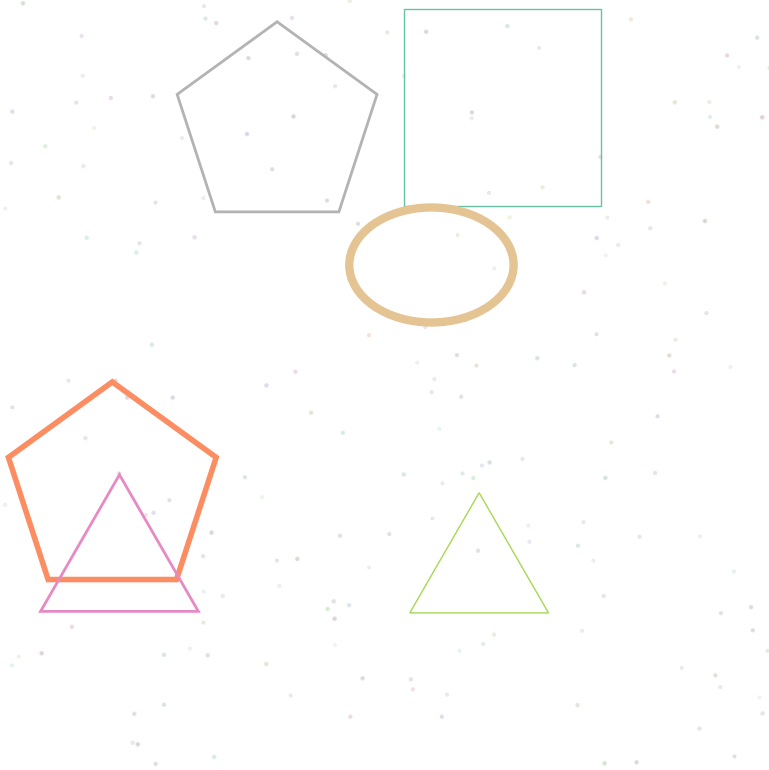[{"shape": "square", "thickness": 0.5, "radius": 0.64, "center": [0.652, 0.86]}, {"shape": "pentagon", "thickness": 2, "radius": 0.71, "center": [0.146, 0.362]}, {"shape": "triangle", "thickness": 1, "radius": 0.59, "center": [0.155, 0.265]}, {"shape": "triangle", "thickness": 0.5, "radius": 0.52, "center": [0.622, 0.256]}, {"shape": "oval", "thickness": 3, "radius": 0.53, "center": [0.56, 0.656]}, {"shape": "pentagon", "thickness": 1, "radius": 0.68, "center": [0.36, 0.835]}]